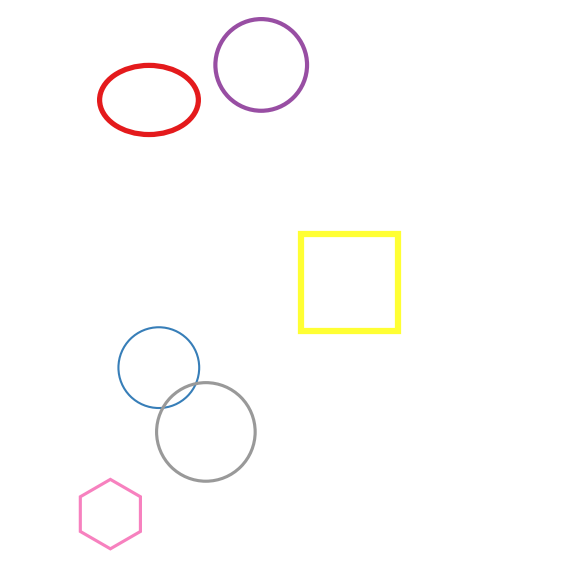[{"shape": "oval", "thickness": 2.5, "radius": 0.43, "center": [0.258, 0.826]}, {"shape": "circle", "thickness": 1, "radius": 0.35, "center": [0.275, 0.363]}, {"shape": "circle", "thickness": 2, "radius": 0.4, "center": [0.452, 0.887]}, {"shape": "square", "thickness": 3, "radius": 0.42, "center": [0.605, 0.511]}, {"shape": "hexagon", "thickness": 1.5, "radius": 0.3, "center": [0.191, 0.109]}, {"shape": "circle", "thickness": 1.5, "radius": 0.43, "center": [0.356, 0.251]}]